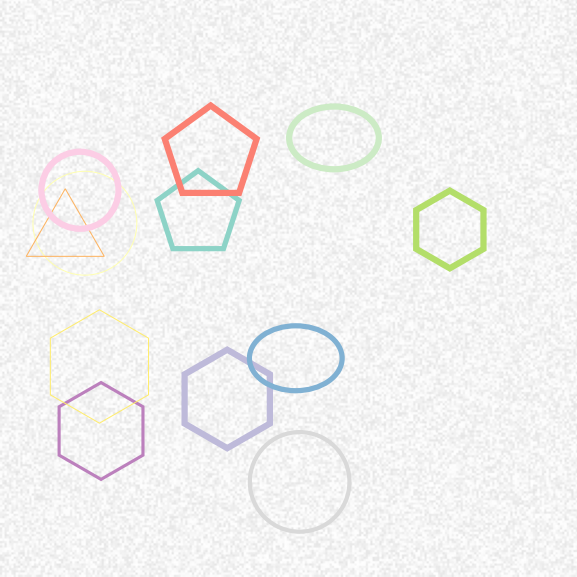[{"shape": "pentagon", "thickness": 2.5, "radius": 0.37, "center": [0.343, 0.629]}, {"shape": "circle", "thickness": 0.5, "radius": 0.45, "center": [0.147, 0.613]}, {"shape": "hexagon", "thickness": 3, "radius": 0.43, "center": [0.393, 0.308]}, {"shape": "pentagon", "thickness": 3, "radius": 0.42, "center": [0.365, 0.733]}, {"shape": "oval", "thickness": 2.5, "radius": 0.4, "center": [0.512, 0.379]}, {"shape": "triangle", "thickness": 0.5, "radius": 0.39, "center": [0.113, 0.594]}, {"shape": "hexagon", "thickness": 3, "radius": 0.34, "center": [0.779, 0.602]}, {"shape": "circle", "thickness": 3, "radius": 0.33, "center": [0.138, 0.67]}, {"shape": "circle", "thickness": 2, "radius": 0.43, "center": [0.519, 0.165]}, {"shape": "hexagon", "thickness": 1.5, "radius": 0.42, "center": [0.175, 0.253]}, {"shape": "oval", "thickness": 3, "radius": 0.39, "center": [0.578, 0.76]}, {"shape": "hexagon", "thickness": 0.5, "radius": 0.49, "center": [0.172, 0.365]}]